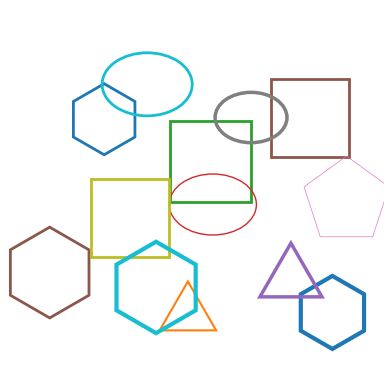[{"shape": "hexagon", "thickness": 3, "radius": 0.47, "center": [0.863, 0.188]}, {"shape": "hexagon", "thickness": 2, "radius": 0.46, "center": [0.271, 0.69]}, {"shape": "triangle", "thickness": 1.5, "radius": 0.42, "center": [0.488, 0.184]}, {"shape": "square", "thickness": 2, "radius": 0.53, "center": [0.548, 0.58]}, {"shape": "oval", "thickness": 1, "radius": 0.57, "center": [0.553, 0.469]}, {"shape": "triangle", "thickness": 2.5, "radius": 0.46, "center": [0.756, 0.275]}, {"shape": "square", "thickness": 2, "radius": 0.51, "center": [0.805, 0.692]}, {"shape": "hexagon", "thickness": 2, "radius": 0.59, "center": [0.129, 0.292]}, {"shape": "pentagon", "thickness": 0.5, "radius": 0.58, "center": [0.9, 0.479]}, {"shape": "oval", "thickness": 2.5, "radius": 0.47, "center": [0.652, 0.695]}, {"shape": "square", "thickness": 2, "radius": 0.51, "center": [0.339, 0.434]}, {"shape": "oval", "thickness": 2, "radius": 0.59, "center": [0.382, 0.781]}, {"shape": "hexagon", "thickness": 3, "radius": 0.59, "center": [0.405, 0.253]}]